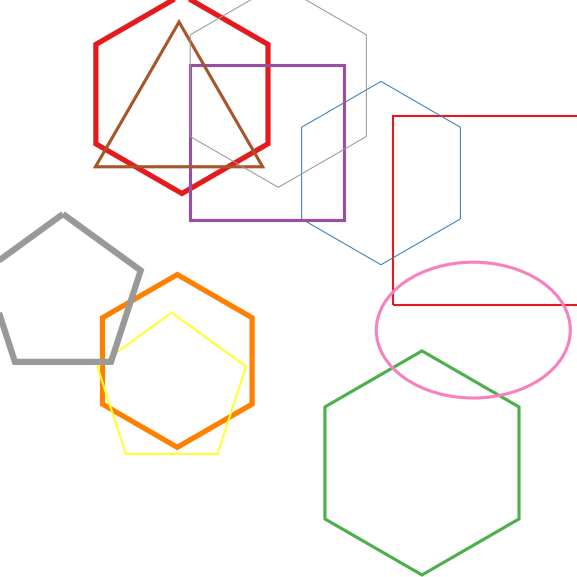[{"shape": "square", "thickness": 1, "radius": 0.82, "center": [0.844, 0.634]}, {"shape": "hexagon", "thickness": 2.5, "radius": 0.86, "center": [0.315, 0.836]}, {"shape": "hexagon", "thickness": 0.5, "radius": 0.79, "center": [0.66, 0.699]}, {"shape": "hexagon", "thickness": 1.5, "radius": 0.97, "center": [0.731, 0.198]}, {"shape": "square", "thickness": 1.5, "radius": 0.67, "center": [0.462, 0.752]}, {"shape": "hexagon", "thickness": 2.5, "radius": 0.75, "center": [0.307, 0.374]}, {"shape": "pentagon", "thickness": 1, "radius": 0.68, "center": [0.297, 0.323]}, {"shape": "triangle", "thickness": 1.5, "radius": 0.84, "center": [0.31, 0.794]}, {"shape": "oval", "thickness": 1.5, "radius": 0.84, "center": [0.82, 0.428]}, {"shape": "pentagon", "thickness": 3, "radius": 0.71, "center": [0.109, 0.487]}, {"shape": "hexagon", "thickness": 0.5, "radius": 0.88, "center": [0.482, 0.851]}]